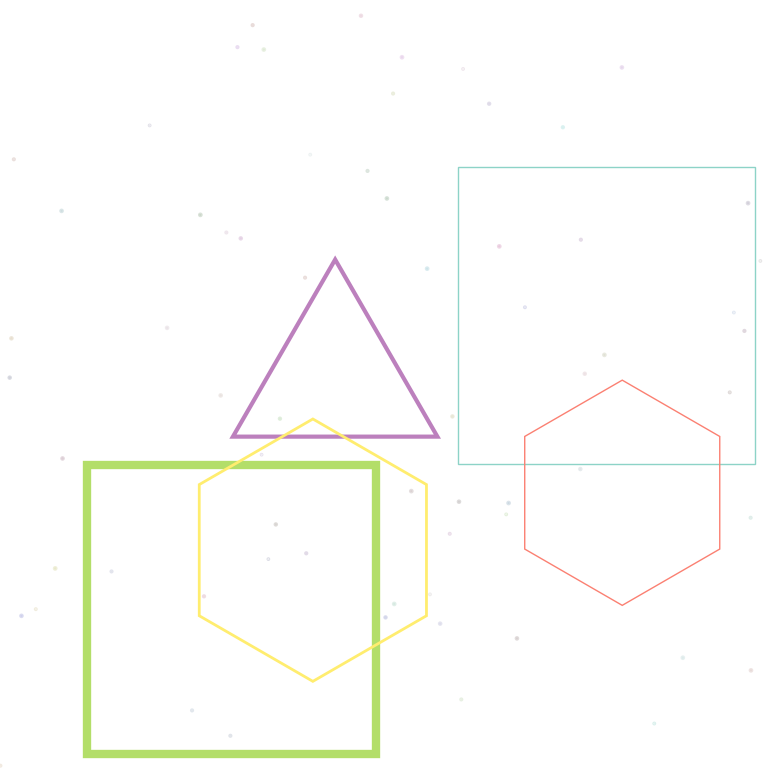[{"shape": "square", "thickness": 0.5, "radius": 0.96, "center": [0.787, 0.59]}, {"shape": "hexagon", "thickness": 0.5, "radius": 0.73, "center": [0.808, 0.36]}, {"shape": "square", "thickness": 3, "radius": 0.94, "center": [0.3, 0.208]}, {"shape": "triangle", "thickness": 1.5, "radius": 0.77, "center": [0.435, 0.51]}, {"shape": "hexagon", "thickness": 1, "radius": 0.85, "center": [0.406, 0.285]}]